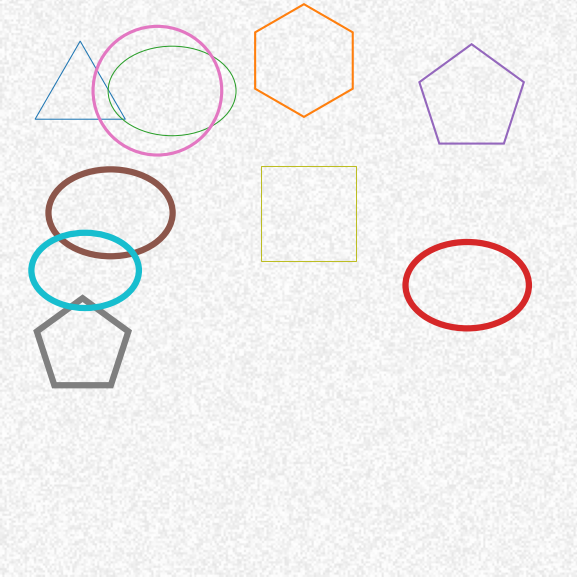[{"shape": "triangle", "thickness": 0.5, "radius": 0.45, "center": [0.139, 0.838]}, {"shape": "hexagon", "thickness": 1, "radius": 0.49, "center": [0.526, 0.894]}, {"shape": "oval", "thickness": 0.5, "radius": 0.55, "center": [0.298, 0.842]}, {"shape": "oval", "thickness": 3, "radius": 0.53, "center": [0.809, 0.505]}, {"shape": "pentagon", "thickness": 1, "radius": 0.48, "center": [0.817, 0.827]}, {"shape": "oval", "thickness": 3, "radius": 0.54, "center": [0.191, 0.631]}, {"shape": "circle", "thickness": 1.5, "radius": 0.56, "center": [0.273, 0.842]}, {"shape": "pentagon", "thickness": 3, "radius": 0.42, "center": [0.143, 0.399]}, {"shape": "square", "thickness": 0.5, "radius": 0.41, "center": [0.535, 0.63]}, {"shape": "oval", "thickness": 3, "radius": 0.47, "center": [0.147, 0.531]}]